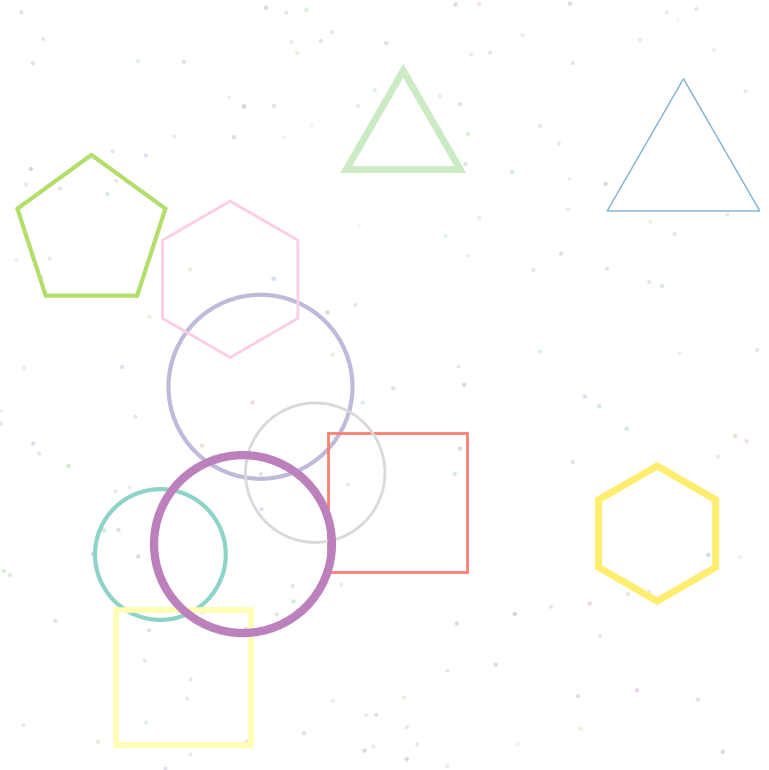[{"shape": "circle", "thickness": 1.5, "radius": 0.42, "center": [0.208, 0.28]}, {"shape": "square", "thickness": 2, "radius": 0.44, "center": [0.238, 0.12]}, {"shape": "circle", "thickness": 1.5, "radius": 0.6, "center": [0.338, 0.498]}, {"shape": "square", "thickness": 1, "radius": 0.45, "center": [0.516, 0.347]}, {"shape": "triangle", "thickness": 0.5, "radius": 0.57, "center": [0.888, 0.783]}, {"shape": "pentagon", "thickness": 1.5, "radius": 0.51, "center": [0.119, 0.698]}, {"shape": "hexagon", "thickness": 1, "radius": 0.51, "center": [0.299, 0.637]}, {"shape": "circle", "thickness": 1, "radius": 0.45, "center": [0.409, 0.386]}, {"shape": "circle", "thickness": 3, "radius": 0.58, "center": [0.316, 0.293]}, {"shape": "triangle", "thickness": 2.5, "radius": 0.43, "center": [0.524, 0.823]}, {"shape": "hexagon", "thickness": 2.5, "radius": 0.44, "center": [0.853, 0.307]}]